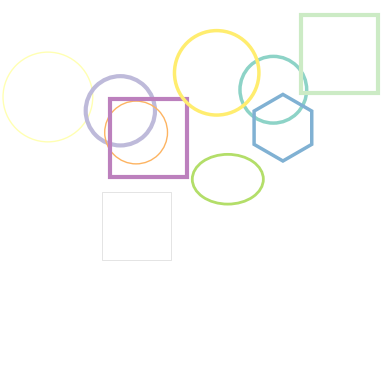[{"shape": "circle", "thickness": 2.5, "radius": 0.43, "center": [0.71, 0.767]}, {"shape": "circle", "thickness": 1, "radius": 0.58, "center": [0.124, 0.748]}, {"shape": "circle", "thickness": 3, "radius": 0.45, "center": [0.313, 0.712]}, {"shape": "hexagon", "thickness": 2.5, "radius": 0.43, "center": [0.735, 0.668]}, {"shape": "circle", "thickness": 1, "radius": 0.41, "center": [0.354, 0.656]}, {"shape": "oval", "thickness": 2, "radius": 0.46, "center": [0.592, 0.534]}, {"shape": "square", "thickness": 0.5, "radius": 0.45, "center": [0.354, 0.413]}, {"shape": "square", "thickness": 3, "radius": 0.51, "center": [0.386, 0.641]}, {"shape": "square", "thickness": 3, "radius": 0.5, "center": [0.882, 0.86]}, {"shape": "circle", "thickness": 2.5, "radius": 0.55, "center": [0.563, 0.811]}]